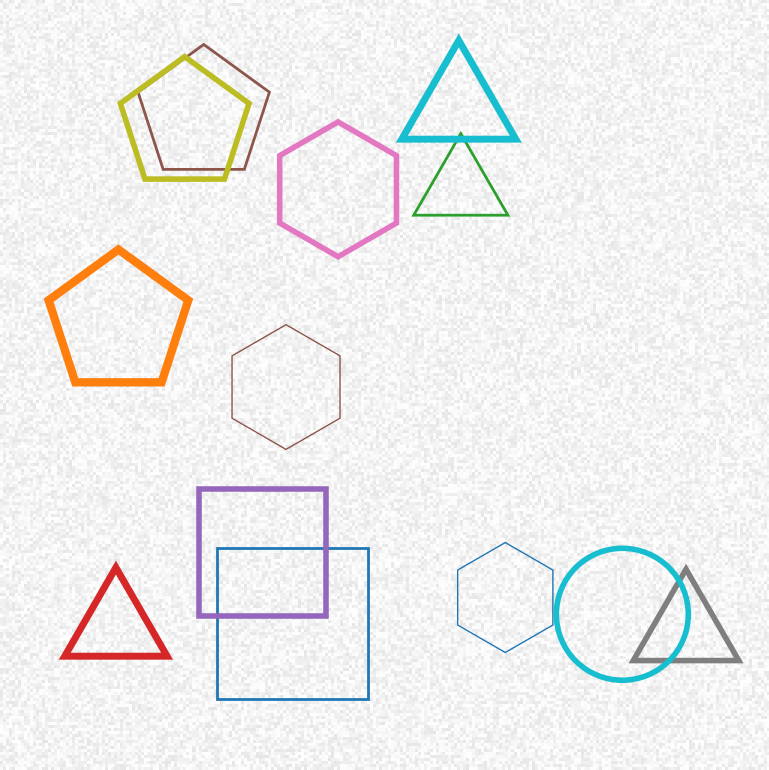[{"shape": "hexagon", "thickness": 0.5, "radius": 0.36, "center": [0.656, 0.224]}, {"shape": "square", "thickness": 1, "radius": 0.49, "center": [0.38, 0.191]}, {"shape": "pentagon", "thickness": 3, "radius": 0.48, "center": [0.154, 0.581]}, {"shape": "triangle", "thickness": 1, "radius": 0.35, "center": [0.598, 0.756]}, {"shape": "triangle", "thickness": 2.5, "radius": 0.38, "center": [0.151, 0.186]}, {"shape": "square", "thickness": 2, "radius": 0.41, "center": [0.341, 0.283]}, {"shape": "pentagon", "thickness": 1, "radius": 0.45, "center": [0.265, 0.853]}, {"shape": "hexagon", "thickness": 0.5, "radius": 0.4, "center": [0.371, 0.497]}, {"shape": "hexagon", "thickness": 2, "radius": 0.44, "center": [0.439, 0.754]}, {"shape": "triangle", "thickness": 2, "radius": 0.4, "center": [0.891, 0.182]}, {"shape": "pentagon", "thickness": 2, "radius": 0.44, "center": [0.24, 0.839]}, {"shape": "circle", "thickness": 2, "radius": 0.43, "center": [0.808, 0.202]}, {"shape": "triangle", "thickness": 2.5, "radius": 0.43, "center": [0.596, 0.862]}]